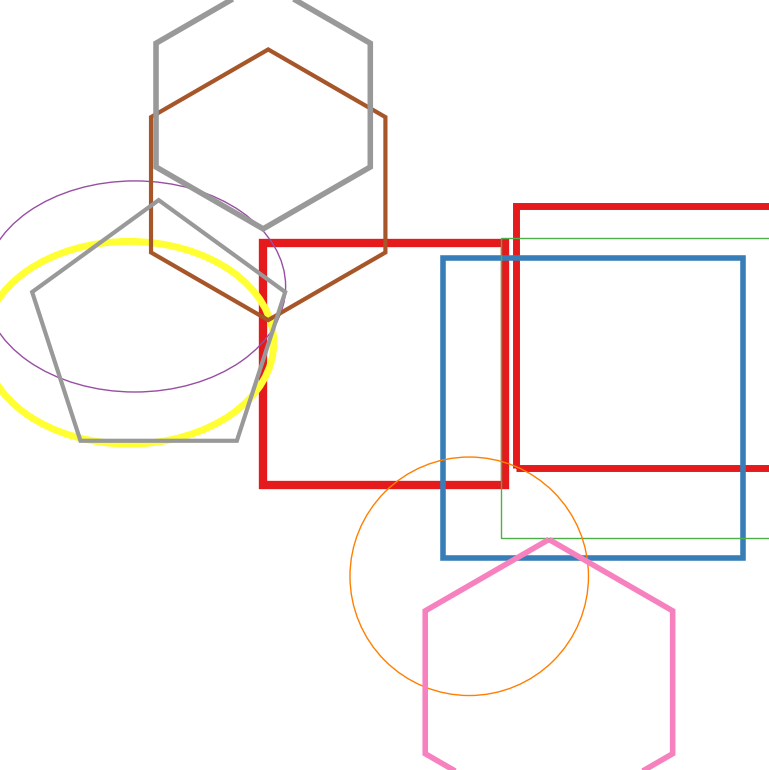[{"shape": "square", "thickness": 2.5, "radius": 0.85, "center": [0.841, 0.562]}, {"shape": "square", "thickness": 3, "radius": 0.79, "center": [0.498, 0.528]}, {"shape": "square", "thickness": 2, "radius": 0.98, "center": [0.77, 0.47]}, {"shape": "square", "thickness": 0.5, "radius": 0.97, "center": [0.846, 0.496]}, {"shape": "oval", "thickness": 0.5, "radius": 0.98, "center": [0.175, 0.628]}, {"shape": "circle", "thickness": 0.5, "radius": 0.77, "center": [0.609, 0.252]}, {"shape": "oval", "thickness": 2.5, "radius": 0.94, "center": [0.168, 0.555]}, {"shape": "hexagon", "thickness": 1.5, "radius": 0.88, "center": [0.348, 0.76]}, {"shape": "hexagon", "thickness": 2, "radius": 0.93, "center": [0.713, 0.114]}, {"shape": "pentagon", "thickness": 1.5, "radius": 0.86, "center": [0.206, 0.567]}, {"shape": "hexagon", "thickness": 2, "radius": 0.8, "center": [0.342, 0.863]}]